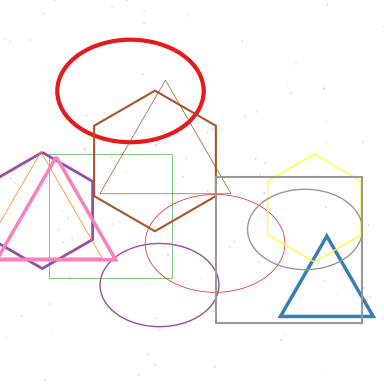[{"shape": "oval", "thickness": 0.5, "radius": 0.91, "center": [0.559, 0.368]}, {"shape": "oval", "thickness": 3, "radius": 0.95, "center": [0.339, 0.764]}, {"shape": "triangle", "thickness": 2.5, "radius": 0.7, "center": [0.849, 0.248]}, {"shape": "square", "thickness": 0.5, "radius": 0.8, "center": [0.287, 0.439]}, {"shape": "oval", "thickness": 1, "radius": 0.77, "center": [0.414, 0.26]}, {"shape": "hexagon", "thickness": 2, "radius": 0.75, "center": [0.11, 0.453]}, {"shape": "triangle", "thickness": 0.5, "radius": 0.92, "center": [0.106, 0.422]}, {"shape": "hexagon", "thickness": 1, "radius": 0.7, "center": [0.816, 0.46]}, {"shape": "hexagon", "thickness": 1.5, "radius": 0.91, "center": [0.403, 0.582]}, {"shape": "triangle", "thickness": 0.5, "radius": 0.98, "center": [0.43, 0.595]}, {"shape": "triangle", "thickness": 2.5, "radius": 0.89, "center": [0.146, 0.414]}, {"shape": "square", "thickness": 1.5, "radius": 0.95, "center": [0.752, 0.35]}, {"shape": "oval", "thickness": 1, "radius": 0.75, "center": [0.792, 0.404]}]